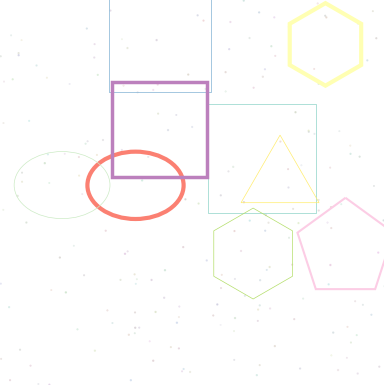[{"shape": "square", "thickness": 0.5, "radius": 0.71, "center": [0.681, 0.589]}, {"shape": "hexagon", "thickness": 3, "radius": 0.54, "center": [0.845, 0.885]}, {"shape": "oval", "thickness": 3, "radius": 0.62, "center": [0.352, 0.519]}, {"shape": "square", "thickness": 0.5, "radius": 0.66, "center": [0.417, 0.893]}, {"shape": "hexagon", "thickness": 0.5, "radius": 0.59, "center": [0.657, 0.341]}, {"shape": "pentagon", "thickness": 1.5, "radius": 0.66, "center": [0.897, 0.355]}, {"shape": "square", "thickness": 2.5, "radius": 0.62, "center": [0.414, 0.664]}, {"shape": "oval", "thickness": 0.5, "radius": 0.62, "center": [0.161, 0.519]}, {"shape": "triangle", "thickness": 0.5, "radius": 0.59, "center": [0.727, 0.532]}]